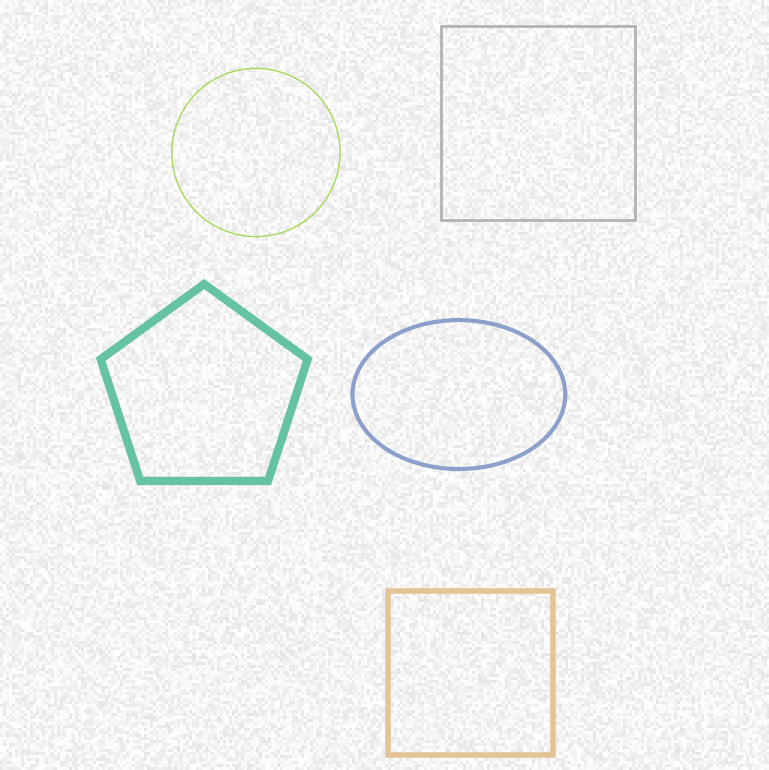[{"shape": "pentagon", "thickness": 3, "radius": 0.71, "center": [0.265, 0.49]}, {"shape": "oval", "thickness": 1.5, "radius": 0.69, "center": [0.596, 0.488]}, {"shape": "circle", "thickness": 0.5, "radius": 0.55, "center": [0.332, 0.802]}, {"shape": "square", "thickness": 2, "radius": 0.53, "center": [0.611, 0.126]}, {"shape": "square", "thickness": 1, "radius": 0.63, "center": [0.698, 0.84]}]